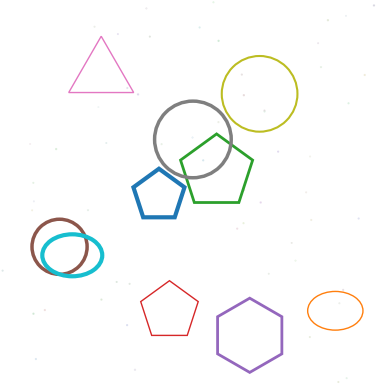[{"shape": "pentagon", "thickness": 3, "radius": 0.35, "center": [0.413, 0.492]}, {"shape": "oval", "thickness": 1, "radius": 0.36, "center": [0.871, 0.193]}, {"shape": "pentagon", "thickness": 2, "radius": 0.49, "center": [0.563, 0.554]}, {"shape": "pentagon", "thickness": 1, "radius": 0.39, "center": [0.44, 0.192]}, {"shape": "hexagon", "thickness": 2, "radius": 0.48, "center": [0.649, 0.129]}, {"shape": "circle", "thickness": 2.5, "radius": 0.36, "center": [0.155, 0.359]}, {"shape": "triangle", "thickness": 1, "radius": 0.49, "center": [0.263, 0.808]}, {"shape": "circle", "thickness": 2.5, "radius": 0.5, "center": [0.501, 0.638]}, {"shape": "circle", "thickness": 1.5, "radius": 0.49, "center": [0.674, 0.756]}, {"shape": "oval", "thickness": 3, "radius": 0.39, "center": [0.188, 0.337]}]